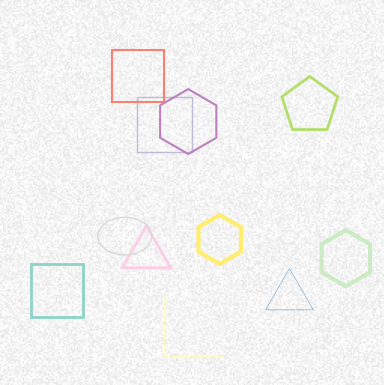[{"shape": "square", "thickness": 2, "radius": 0.34, "center": [0.149, 0.245]}, {"shape": "square", "thickness": 0.5, "radius": 0.38, "center": [0.503, 0.152]}, {"shape": "square", "thickness": 1, "radius": 0.36, "center": [0.427, 0.675]}, {"shape": "square", "thickness": 1.5, "radius": 0.34, "center": [0.359, 0.802]}, {"shape": "triangle", "thickness": 0.5, "radius": 0.36, "center": [0.752, 0.231]}, {"shape": "pentagon", "thickness": 2, "radius": 0.38, "center": [0.805, 0.725]}, {"shape": "triangle", "thickness": 2, "radius": 0.36, "center": [0.381, 0.341]}, {"shape": "oval", "thickness": 1, "radius": 0.35, "center": [0.324, 0.387]}, {"shape": "hexagon", "thickness": 1.5, "radius": 0.42, "center": [0.489, 0.684]}, {"shape": "hexagon", "thickness": 3, "radius": 0.36, "center": [0.898, 0.329]}, {"shape": "hexagon", "thickness": 3, "radius": 0.32, "center": [0.571, 0.378]}]